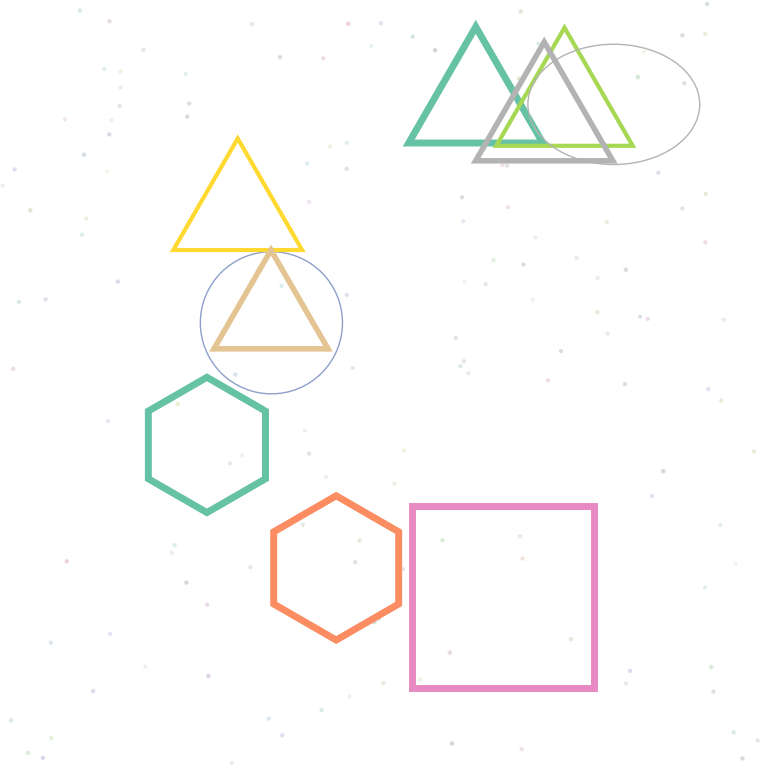[{"shape": "hexagon", "thickness": 2.5, "radius": 0.44, "center": [0.269, 0.422]}, {"shape": "triangle", "thickness": 2.5, "radius": 0.5, "center": [0.618, 0.865]}, {"shape": "hexagon", "thickness": 2.5, "radius": 0.47, "center": [0.437, 0.262]}, {"shape": "circle", "thickness": 0.5, "radius": 0.46, "center": [0.352, 0.581]}, {"shape": "square", "thickness": 2.5, "radius": 0.59, "center": [0.653, 0.225]}, {"shape": "triangle", "thickness": 1.5, "radius": 0.51, "center": [0.733, 0.862]}, {"shape": "triangle", "thickness": 1.5, "radius": 0.48, "center": [0.309, 0.724]}, {"shape": "triangle", "thickness": 2, "radius": 0.43, "center": [0.352, 0.59]}, {"shape": "oval", "thickness": 0.5, "radius": 0.56, "center": [0.797, 0.864]}, {"shape": "triangle", "thickness": 2, "radius": 0.51, "center": [0.707, 0.843]}]